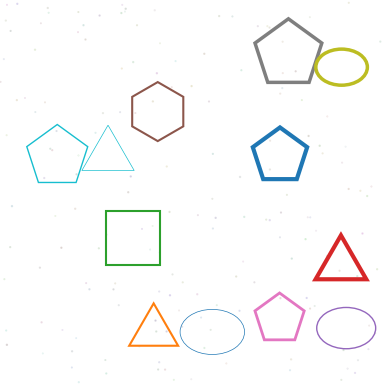[{"shape": "pentagon", "thickness": 3, "radius": 0.37, "center": [0.727, 0.595]}, {"shape": "oval", "thickness": 0.5, "radius": 0.42, "center": [0.551, 0.138]}, {"shape": "triangle", "thickness": 1.5, "radius": 0.37, "center": [0.399, 0.139]}, {"shape": "square", "thickness": 1.5, "radius": 0.35, "center": [0.344, 0.381]}, {"shape": "triangle", "thickness": 3, "radius": 0.38, "center": [0.886, 0.313]}, {"shape": "oval", "thickness": 1, "radius": 0.38, "center": [0.899, 0.148]}, {"shape": "hexagon", "thickness": 1.5, "radius": 0.38, "center": [0.41, 0.71]}, {"shape": "pentagon", "thickness": 2, "radius": 0.34, "center": [0.726, 0.172]}, {"shape": "pentagon", "thickness": 2.5, "radius": 0.46, "center": [0.749, 0.86]}, {"shape": "oval", "thickness": 2.5, "radius": 0.33, "center": [0.887, 0.826]}, {"shape": "pentagon", "thickness": 1, "radius": 0.42, "center": [0.149, 0.593]}, {"shape": "triangle", "thickness": 0.5, "radius": 0.39, "center": [0.281, 0.596]}]